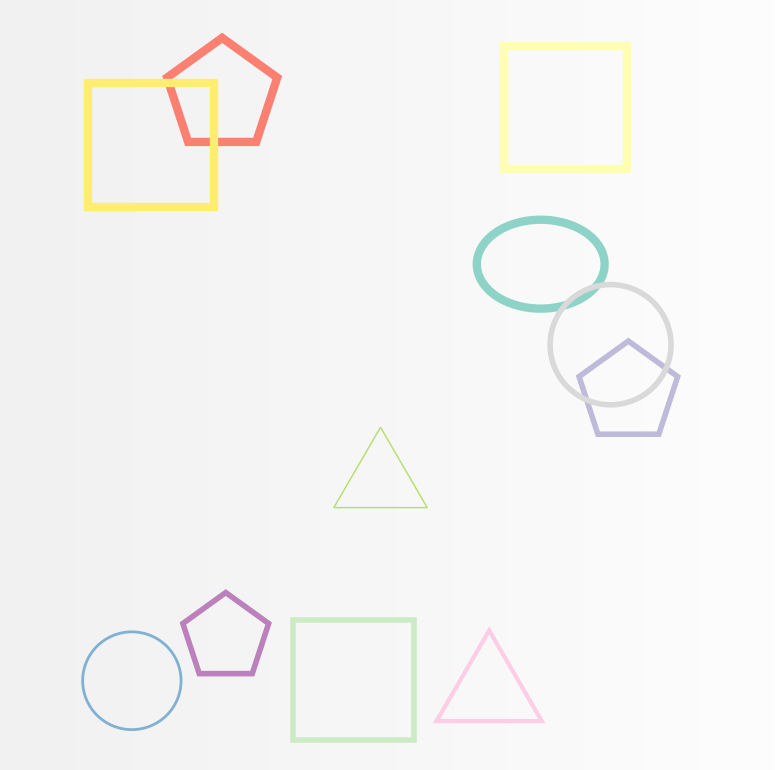[{"shape": "oval", "thickness": 3, "radius": 0.41, "center": [0.698, 0.657]}, {"shape": "square", "thickness": 3, "radius": 0.4, "center": [0.73, 0.86]}, {"shape": "pentagon", "thickness": 2, "radius": 0.33, "center": [0.811, 0.49]}, {"shape": "pentagon", "thickness": 3, "radius": 0.37, "center": [0.287, 0.876]}, {"shape": "circle", "thickness": 1, "radius": 0.32, "center": [0.17, 0.116]}, {"shape": "triangle", "thickness": 0.5, "radius": 0.35, "center": [0.491, 0.376]}, {"shape": "triangle", "thickness": 1.5, "radius": 0.39, "center": [0.631, 0.103]}, {"shape": "circle", "thickness": 2, "radius": 0.39, "center": [0.788, 0.552]}, {"shape": "pentagon", "thickness": 2, "radius": 0.29, "center": [0.291, 0.172]}, {"shape": "square", "thickness": 2, "radius": 0.39, "center": [0.456, 0.117]}, {"shape": "square", "thickness": 3, "radius": 0.4, "center": [0.195, 0.812]}]